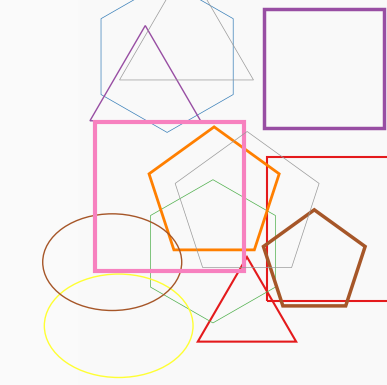[{"shape": "square", "thickness": 1.5, "radius": 0.94, "center": [0.876, 0.406]}, {"shape": "triangle", "thickness": 1.5, "radius": 0.73, "center": [0.637, 0.186]}, {"shape": "hexagon", "thickness": 0.5, "radius": 0.98, "center": [0.431, 0.853]}, {"shape": "hexagon", "thickness": 0.5, "radius": 0.93, "center": [0.55, 0.347]}, {"shape": "square", "thickness": 2.5, "radius": 0.78, "center": [0.835, 0.822]}, {"shape": "triangle", "thickness": 1, "radius": 0.82, "center": [0.375, 0.769]}, {"shape": "pentagon", "thickness": 2, "radius": 0.88, "center": [0.553, 0.494]}, {"shape": "oval", "thickness": 1, "radius": 0.96, "center": [0.306, 0.154]}, {"shape": "oval", "thickness": 1, "radius": 0.9, "center": [0.29, 0.319]}, {"shape": "pentagon", "thickness": 2.5, "radius": 0.69, "center": [0.811, 0.317]}, {"shape": "square", "thickness": 3, "radius": 0.96, "center": [0.438, 0.489]}, {"shape": "pentagon", "thickness": 0.5, "radius": 0.98, "center": [0.638, 0.463]}, {"shape": "triangle", "thickness": 0.5, "radius": 1.0, "center": [0.481, 0.892]}]